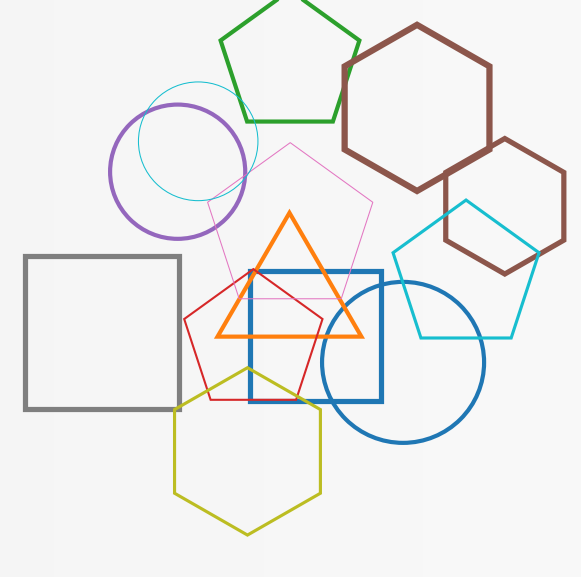[{"shape": "circle", "thickness": 2, "radius": 0.7, "center": [0.693, 0.372]}, {"shape": "square", "thickness": 2.5, "radius": 0.56, "center": [0.542, 0.418]}, {"shape": "triangle", "thickness": 2, "radius": 0.71, "center": [0.498, 0.488]}, {"shape": "pentagon", "thickness": 2, "radius": 0.63, "center": [0.499, 0.89]}, {"shape": "pentagon", "thickness": 1, "radius": 0.63, "center": [0.436, 0.408]}, {"shape": "circle", "thickness": 2, "radius": 0.58, "center": [0.306, 0.702]}, {"shape": "hexagon", "thickness": 2.5, "radius": 0.59, "center": [0.868, 0.642]}, {"shape": "hexagon", "thickness": 3, "radius": 0.72, "center": [0.717, 0.812]}, {"shape": "pentagon", "thickness": 0.5, "radius": 0.75, "center": [0.499, 0.603]}, {"shape": "square", "thickness": 2.5, "radius": 0.66, "center": [0.175, 0.423]}, {"shape": "hexagon", "thickness": 1.5, "radius": 0.72, "center": [0.426, 0.217]}, {"shape": "circle", "thickness": 0.5, "radius": 0.51, "center": [0.341, 0.754]}, {"shape": "pentagon", "thickness": 1.5, "radius": 0.66, "center": [0.802, 0.521]}]